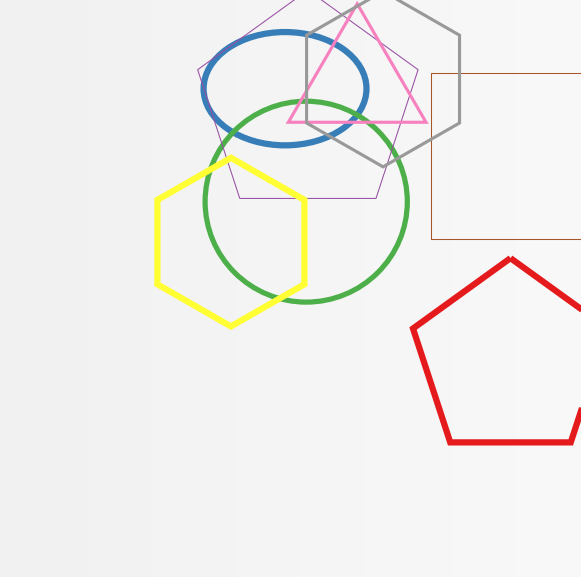[{"shape": "pentagon", "thickness": 3, "radius": 0.88, "center": [0.878, 0.376]}, {"shape": "oval", "thickness": 3, "radius": 0.7, "center": [0.49, 0.846]}, {"shape": "circle", "thickness": 2.5, "radius": 0.87, "center": [0.527, 0.65]}, {"shape": "pentagon", "thickness": 0.5, "radius": 1.0, "center": [0.53, 0.817]}, {"shape": "hexagon", "thickness": 3, "radius": 0.73, "center": [0.397, 0.58]}, {"shape": "square", "thickness": 0.5, "radius": 0.72, "center": [0.885, 0.729]}, {"shape": "triangle", "thickness": 1.5, "radius": 0.68, "center": [0.615, 0.856]}, {"shape": "hexagon", "thickness": 1.5, "radius": 0.76, "center": [0.659, 0.862]}]